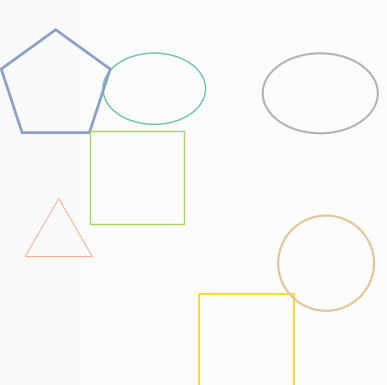[{"shape": "oval", "thickness": 1, "radius": 0.66, "center": [0.398, 0.769]}, {"shape": "triangle", "thickness": 0.5, "radius": 0.5, "center": [0.152, 0.384]}, {"shape": "pentagon", "thickness": 2, "radius": 0.74, "center": [0.144, 0.775]}, {"shape": "square", "thickness": 1, "radius": 0.61, "center": [0.354, 0.539]}, {"shape": "square", "thickness": 1.5, "radius": 0.61, "center": [0.636, 0.115]}, {"shape": "circle", "thickness": 1.5, "radius": 0.62, "center": [0.842, 0.316]}, {"shape": "oval", "thickness": 1.5, "radius": 0.74, "center": [0.827, 0.758]}]